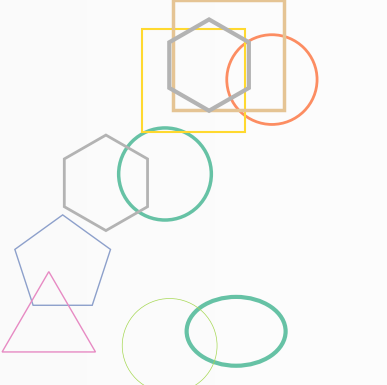[{"shape": "oval", "thickness": 3, "radius": 0.64, "center": [0.609, 0.139]}, {"shape": "circle", "thickness": 2.5, "radius": 0.6, "center": [0.426, 0.548]}, {"shape": "circle", "thickness": 2, "radius": 0.58, "center": [0.702, 0.793]}, {"shape": "pentagon", "thickness": 1, "radius": 0.65, "center": [0.162, 0.312]}, {"shape": "triangle", "thickness": 1, "radius": 0.7, "center": [0.126, 0.155]}, {"shape": "circle", "thickness": 0.5, "radius": 0.61, "center": [0.438, 0.102]}, {"shape": "square", "thickness": 1.5, "radius": 0.67, "center": [0.498, 0.79]}, {"shape": "square", "thickness": 2.5, "radius": 0.72, "center": [0.589, 0.857]}, {"shape": "hexagon", "thickness": 2, "radius": 0.62, "center": [0.273, 0.525]}, {"shape": "hexagon", "thickness": 3, "radius": 0.59, "center": [0.54, 0.831]}]